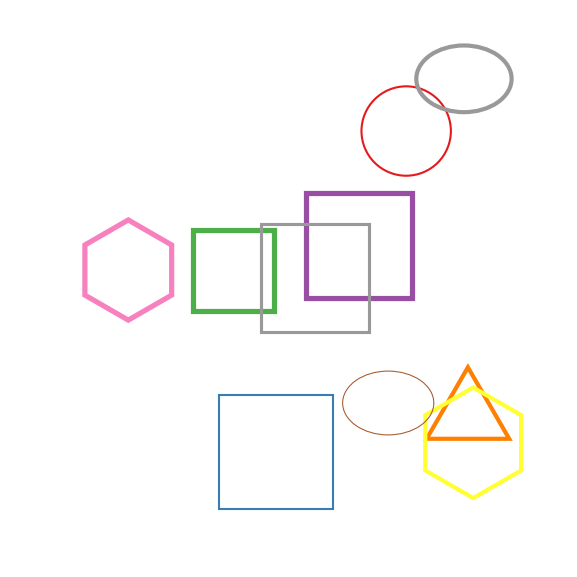[{"shape": "circle", "thickness": 1, "radius": 0.39, "center": [0.703, 0.772]}, {"shape": "square", "thickness": 1, "radius": 0.49, "center": [0.478, 0.216]}, {"shape": "square", "thickness": 2.5, "radius": 0.35, "center": [0.405, 0.531]}, {"shape": "square", "thickness": 2.5, "radius": 0.46, "center": [0.622, 0.574]}, {"shape": "triangle", "thickness": 2, "radius": 0.41, "center": [0.81, 0.281]}, {"shape": "hexagon", "thickness": 2, "radius": 0.48, "center": [0.819, 0.232]}, {"shape": "oval", "thickness": 0.5, "radius": 0.39, "center": [0.672, 0.301]}, {"shape": "hexagon", "thickness": 2.5, "radius": 0.43, "center": [0.222, 0.532]}, {"shape": "square", "thickness": 1.5, "radius": 0.47, "center": [0.545, 0.517]}, {"shape": "oval", "thickness": 2, "radius": 0.41, "center": [0.803, 0.863]}]